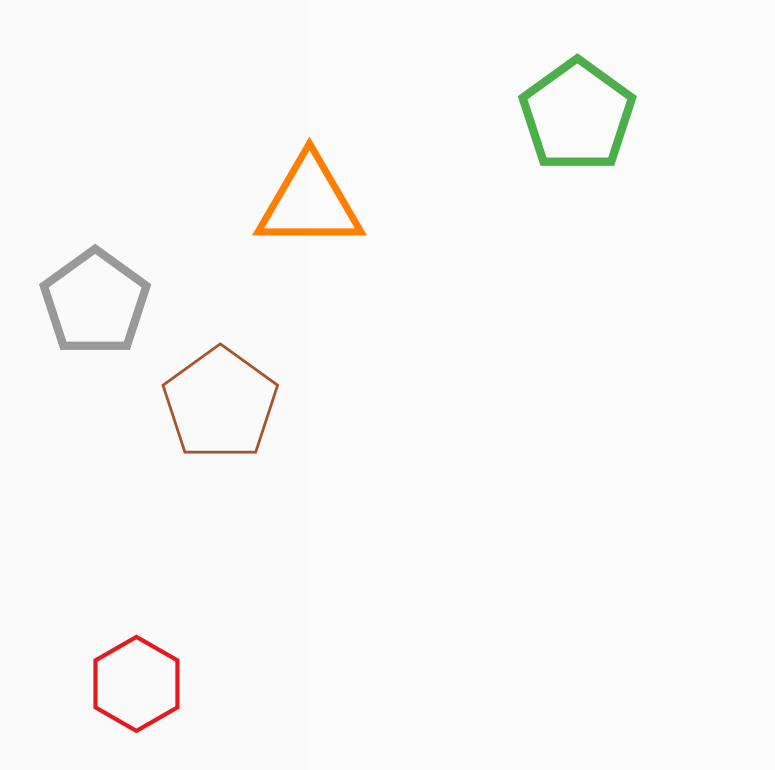[{"shape": "hexagon", "thickness": 1.5, "radius": 0.31, "center": [0.176, 0.112]}, {"shape": "pentagon", "thickness": 3, "radius": 0.37, "center": [0.745, 0.85]}, {"shape": "triangle", "thickness": 2.5, "radius": 0.38, "center": [0.399, 0.737]}, {"shape": "pentagon", "thickness": 1, "radius": 0.39, "center": [0.284, 0.476]}, {"shape": "pentagon", "thickness": 3, "radius": 0.35, "center": [0.123, 0.607]}]